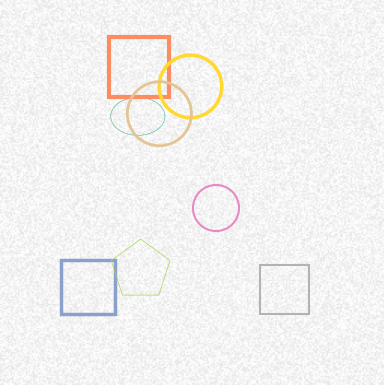[{"shape": "oval", "thickness": 0.5, "radius": 0.35, "center": [0.358, 0.698]}, {"shape": "square", "thickness": 3, "radius": 0.39, "center": [0.362, 0.825]}, {"shape": "square", "thickness": 2.5, "radius": 0.35, "center": [0.229, 0.255]}, {"shape": "circle", "thickness": 1.5, "radius": 0.3, "center": [0.561, 0.46]}, {"shape": "pentagon", "thickness": 0.5, "radius": 0.4, "center": [0.365, 0.299]}, {"shape": "circle", "thickness": 2.5, "radius": 0.41, "center": [0.495, 0.776]}, {"shape": "circle", "thickness": 2, "radius": 0.42, "center": [0.414, 0.705]}, {"shape": "square", "thickness": 1.5, "radius": 0.32, "center": [0.74, 0.249]}]